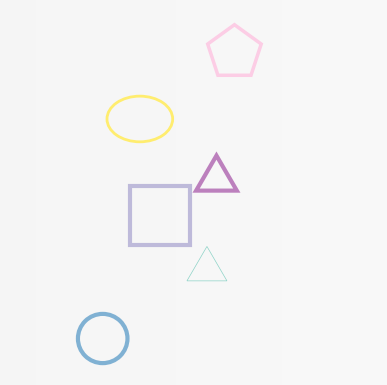[{"shape": "triangle", "thickness": 0.5, "radius": 0.3, "center": [0.534, 0.3]}, {"shape": "square", "thickness": 3, "radius": 0.39, "center": [0.413, 0.441]}, {"shape": "circle", "thickness": 3, "radius": 0.32, "center": [0.265, 0.121]}, {"shape": "pentagon", "thickness": 2.5, "radius": 0.36, "center": [0.605, 0.863]}, {"shape": "triangle", "thickness": 3, "radius": 0.3, "center": [0.559, 0.535]}, {"shape": "oval", "thickness": 2, "radius": 0.42, "center": [0.361, 0.691]}]